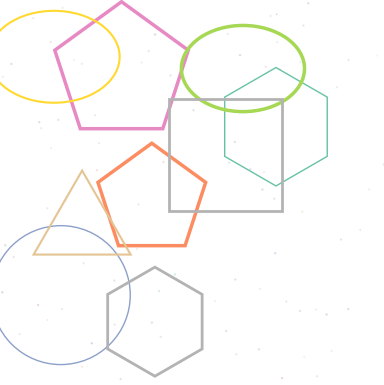[{"shape": "hexagon", "thickness": 1, "radius": 0.77, "center": [0.717, 0.671]}, {"shape": "pentagon", "thickness": 2.5, "radius": 0.74, "center": [0.394, 0.481]}, {"shape": "circle", "thickness": 1, "radius": 0.9, "center": [0.158, 0.233]}, {"shape": "pentagon", "thickness": 2.5, "radius": 0.91, "center": [0.316, 0.813]}, {"shape": "oval", "thickness": 2.5, "radius": 0.8, "center": [0.631, 0.822]}, {"shape": "oval", "thickness": 1.5, "radius": 0.85, "center": [0.14, 0.853]}, {"shape": "triangle", "thickness": 1.5, "radius": 0.73, "center": [0.213, 0.412]}, {"shape": "hexagon", "thickness": 2, "radius": 0.71, "center": [0.402, 0.164]}, {"shape": "square", "thickness": 2, "radius": 0.73, "center": [0.585, 0.597]}]